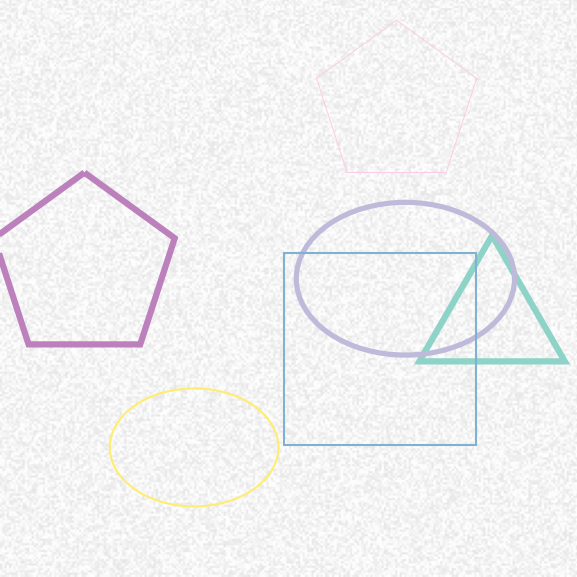[{"shape": "triangle", "thickness": 3, "radius": 0.73, "center": [0.852, 0.446]}, {"shape": "oval", "thickness": 2.5, "radius": 0.94, "center": [0.702, 0.517]}, {"shape": "square", "thickness": 1, "radius": 0.83, "center": [0.658, 0.395]}, {"shape": "pentagon", "thickness": 0.5, "radius": 0.73, "center": [0.687, 0.818]}, {"shape": "pentagon", "thickness": 3, "radius": 0.82, "center": [0.146, 0.536]}, {"shape": "oval", "thickness": 1, "radius": 0.73, "center": [0.336, 0.224]}]